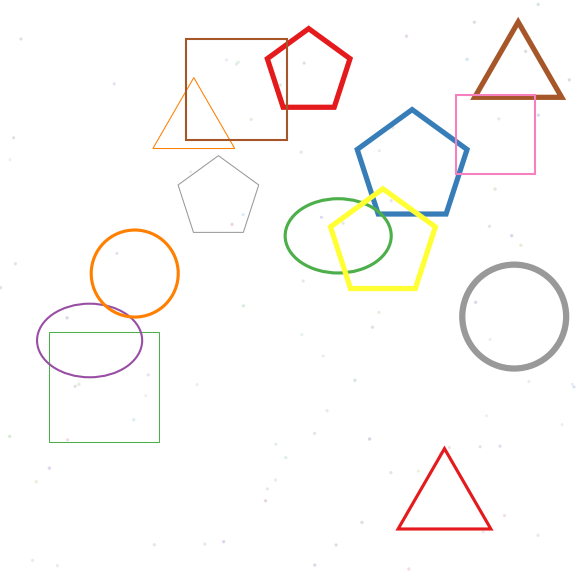[{"shape": "triangle", "thickness": 1.5, "radius": 0.46, "center": [0.77, 0.13]}, {"shape": "pentagon", "thickness": 2.5, "radius": 0.38, "center": [0.535, 0.874]}, {"shape": "pentagon", "thickness": 2.5, "radius": 0.5, "center": [0.714, 0.709]}, {"shape": "square", "thickness": 0.5, "radius": 0.47, "center": [0.18, 0.329]}, {"shape": "oval", "thickness": 1.5, "radius": 0.46, "center": [0.586, 0.591]}, {"shape": "oval", "thickness": 1, "radius": 0.46, "center": [0.155, 0.41]}, {"shape": "circle", "thickness": 1.5, "radius": 0.38, "center": [0.233, 0.525]}, {"shape": "triangle", "thickness": 0.5, "radius": 0.41, "center": [0.336, 0.783]}, {"shape": "pentagon", "thickness": 2.5, "radius": 0.48, "center": [0.663, 0.577]}, {"shape": "triangle", "thickness": 2.5, "radius": 0.43, "center": [0.897, 0.874]}, {"shape": "square", "thickness": 1, "radius": 0.44, "center": [0.409, 0.845]}, {"shape": "square", "thickness": 1, "radius": 0.34, "center": [0.858, 0.767]}, {"shape": "pentagon", "thickness": 0.5, "radius": 0.37, "center": [0.378, 0.656]}, {"shape": "circle", "thickness": 3, "radius": 0.45, "center": [0.89, 0.451]}]